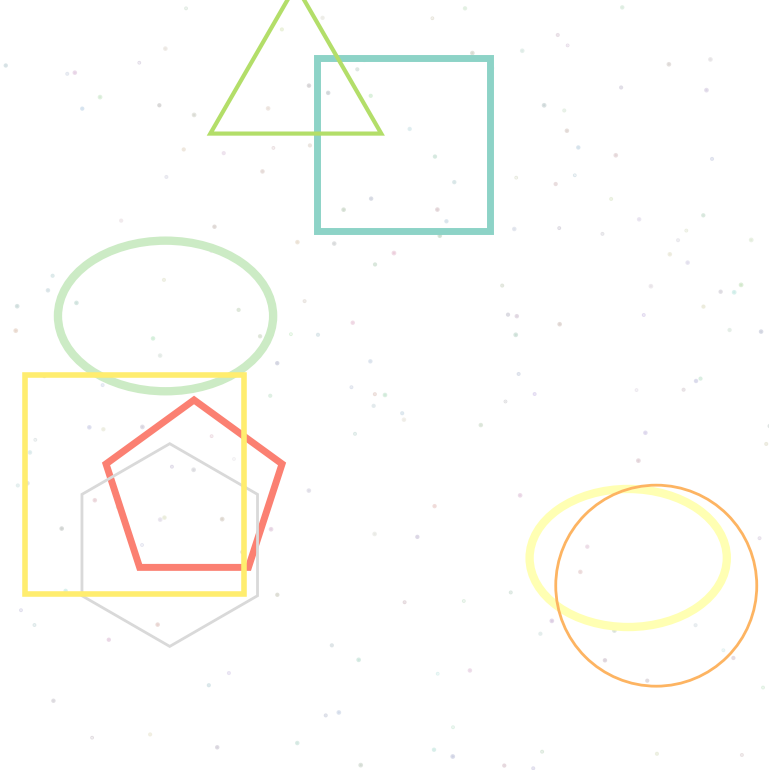[{"shape": "square", "thickness": 2.5, "radius": 0.56, "center": [0.524, 0.813]}, {"shape": "oval", "thickness": 3, "radius": 0.64, "center": [0.816, 0.275]}, {"shape": "pentagon", "thickness": 2.5, "radius": 0.6, "center": [0.252, 0.36]}, {"shape": "circle", "thickness": 1, "radius": 0.65, "center": [0.852, 0.239]}, {"shape": "triangle", "thickness": 1.5, "radius": 0.64, "center": [0.384, 0.891]}, {"shape": "hexagon", "thickness": 1, "radius": 0.66, "center": [0.22, 0.292]}, {"shape": "oval", "thickness": 3, "radius": 0.7, "center": [0.215, 0.59]}, {"shape": "square", "thickness": 2, "radius": 0.71, "center": [0.174, 0.371]}]